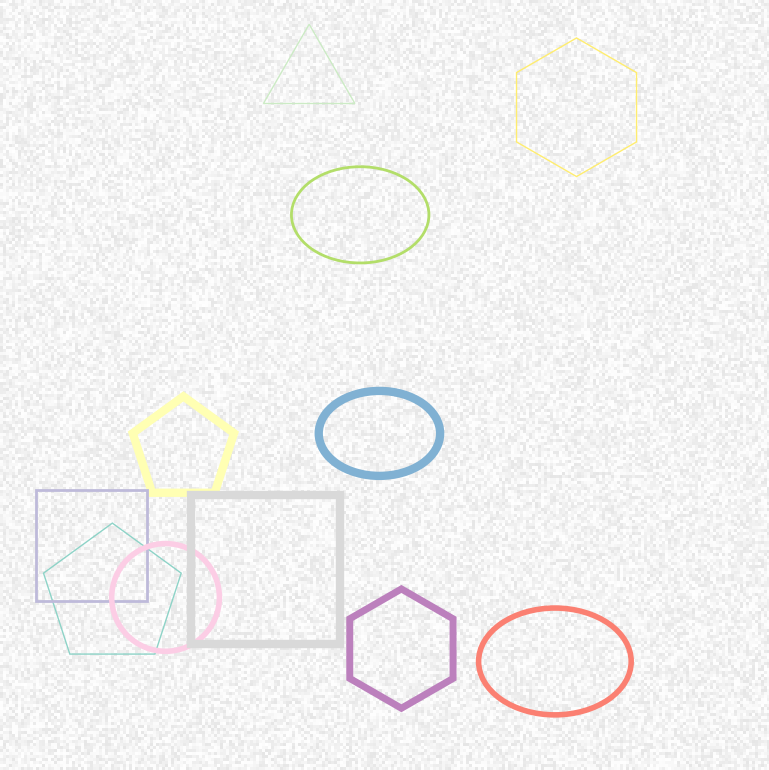[{"shape": "pentagon", "thickness": 0.5, "radius": 0.47, "center": [0.146, 0.227]}, {"shape": "pentagon", "thickness": 3, "radius": 0.35, "center": [0.238, 0.416]}, {"shape": "square", "thickness": 1, "radius": 0.36, "center": [0.119, 0.292]}, {"shape": "oval", "thickness": 2, "radius": 0.5, "center": [0.721, 0.141]}, {"shape": "oval", "thickness": 3, "radius": 0.39, "center": [0.493, 0.437]}, {"shape": "oval", "thickness": 1, "radius": 0.45, "center": [0.468, 0.721]}, {"shape": "circle", "thickness": 2, "radius": 0.35, "center": [0.215, 0.224]}, {"shape": "square", "thickness": 3, "radius": 0.48, "center": [0.345, 0.261]}, {"shape": "hexagon", "thickness": 2.5, "radius": 0.39, "center": [0.521, 0.158]}, {"shape": "triangle", "thickness": 0.5, "radius": 0.34, "center": [0.402, 0.9]}, {"shape": "hexagon", "thickness": 0.5, "radius": 0.45, "center": [0.749, 0.861]}]